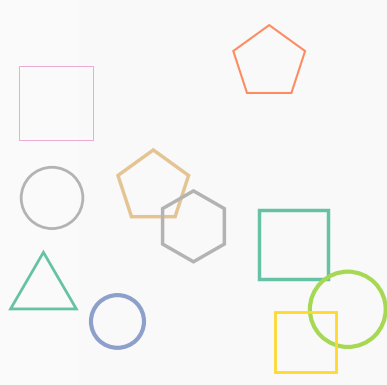[{"shape": "square", "thickness": 2.5, "radius": 0.45, "center": [0.758, 0.365]}, {"shape": "triangle", "thickness": 2, "radius": 0.49, "center": [0.112, 0.247]}, {"shape": "pentagon", "thickness": 1.5, "radius": 0.49, "center": [0.695, 0.837]}, {"shape": "circle", "thickness": 3, "radius": 0.34, "center": [0.303, 0.165]}, {"shape": "square", "thickness": 0.5, "radius": 0.48, "center": [0.144, 0.733]}, {"shape": "circle", "thickness": 3, "radius": 0.49, "center": [0.898, 0.197]}, {"shape": "square", "thickness": 2, "radius": 0.39, "center": [0.789, 0.111]}, {"shape": "pentagon", "thickness": 2.5, "radius": 0.48, "center": [0.396, 0.515]}, {"shape": "circle", "thickness": 2, "radius": 0.4, "center": [0.134, 0.486]}, {"shape": "hexagon", "thickness": 2.5, "radius": 0.46, "center": [0.499, 0.412]}]